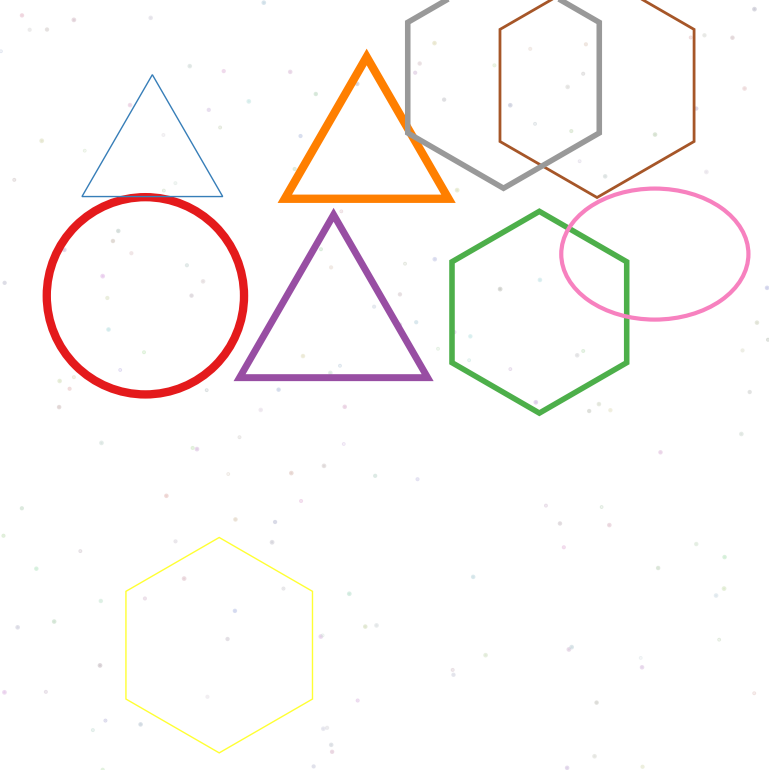[{"shape": "circle", "thickness": 3, "radius": 0.64, "center": [0.189, 0.616]}, {"shape": "triangle", "thickness": 0.5, "radius": 0.53, "center": [0.198, 0.797]}, {"shape": "hexagon", "thickness": 2, "radius": 0.65, "center": [0.7, 0.595]}, {"shape": "triangle", "thickness": 2.5, "radius": 0.71, "center": [0.433, 0.58]}, {"shape": "triangle", "thickness": 3, "radius": 0.61, "center": [0.476, 0.803]}, {"shape": "hexagon", "thickness": 0.5, "radius": 0.7, "center": [0.285, 0.162]}, {"shape": "hexagon", "thickness": 1, "radius": 0.73, "center": [0.775, 0.889]}, {"shape": "oval", "thickness": 1.5, "radius": 0.61, "center": [0.85, 0.67]}, {"shape": "hexagon", "thickness": 2, "radius": 0.72, "center": [0.654, 0.899]}]